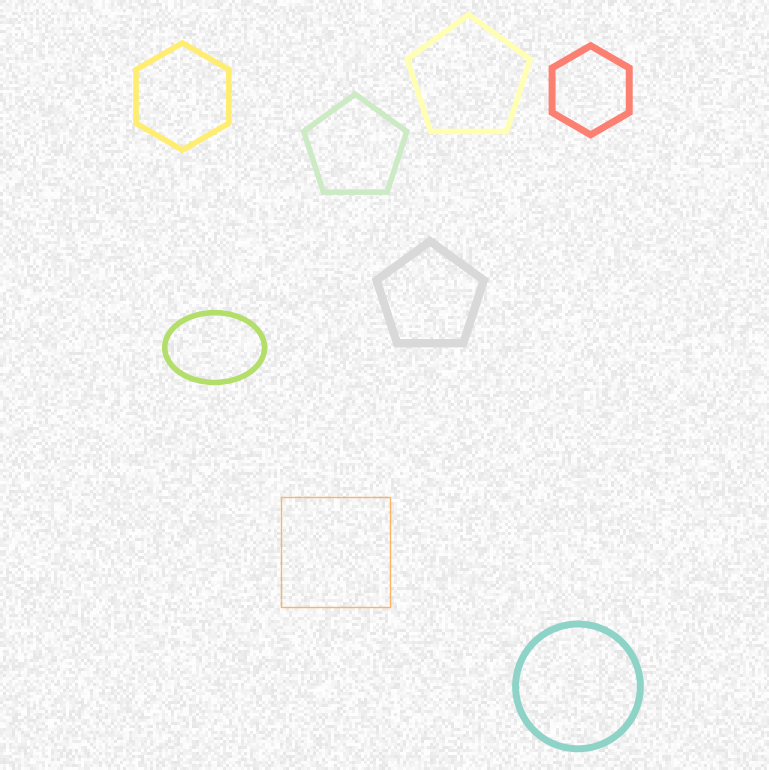[{"shape": "circle", "thickness": 2.5, "radius": 0.41, "center": [0.751, 0.109]}, {"shape": "pentagon", "thickness": 2, "radius": 0.42, "center": [0.609, 0.897]}, {"shape": "hexagon", "thickness": 2.5, "radius": 0.29, "center": [0.767, 0.883]}, {"shape": "square", "thickness": 0.5, "radius": 0.36, "center": [0.436, 0.284]}, {"shape": "oval", "thickness": 2, "radius": 0.32, "center": [0.279, 0.549]}, {"shape": "pentagon", "thickness": 3, "radius": 0.37, "center": [0.559, 0.613]}, {"shape": "pentagon", "thickness": 2, "radius": 0.35, "center": [0.461, 0.807]}, {"shape": "hexagon", "thickness": 2, "radius": 0.35, "center": [0.237, 0.875]}]